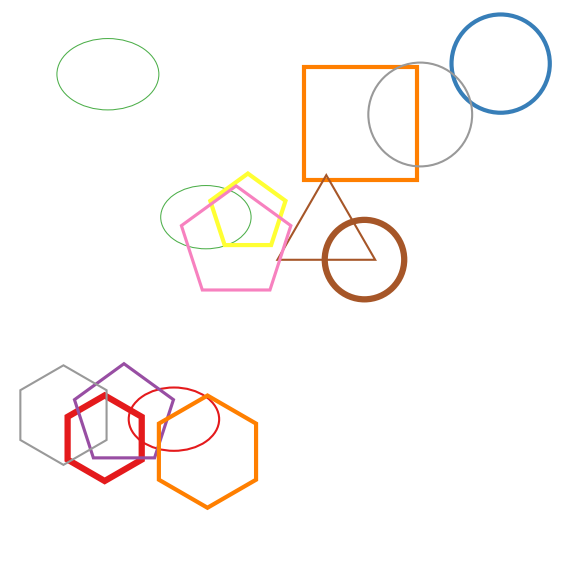[{"shape": "oval", "thickness": 1, "radius": 0.39, "center": [0.301, 0.273]}, {"shape": "hexagon", "thickness": 3, "radius": 0.37, "center": [0.181, 0.24]}, {"shape": "circle", "thickness": 2, "radius": 0.43, "center": [0.867, 0.889]}, {"shape": "oval", "thickness": 0.5, "radius": 0.44, "center": [0.187, 0.871]}, {"shape": "oval", "thickness": 0.5, "radius": 0.39, "center": [0.357, 0.623]}, {"shape": "pentagon", "thickness": 1.5, "radius": 0.45, "center": [0.215, 0.279]}, {"shape": "hexagon", "thickness": 2, "radius": 0.49, "center": [0.359, 0.217]}, {"shape": "square", "thickness": 2, "radius": 0.49, "center": [0.625, 0.785]}, {"shape": "pentagon", "thickness": 2, "radius": 0.34, "center": [0.429, 0.63]}, {"shape": "triangle", "thickness": 1, "radius": 0.49, "center": [0.565, 0.598]}, {"shape": "circle", "thickness": 3, "radius": 0.34, "center": [0.631, 0.55]}, {"shape": "pentagon", "thickness": 1.5, "radius": 0.5, "center": [0.409, 0.578]}, {"shape": "circle", "thickness": 1, "radius": 0.45, "center": [0.728, 0.801]}, {"shape": "hexagon", "thickness": 1, "radius": 0.43, "center": [0.11, 0.28]}]